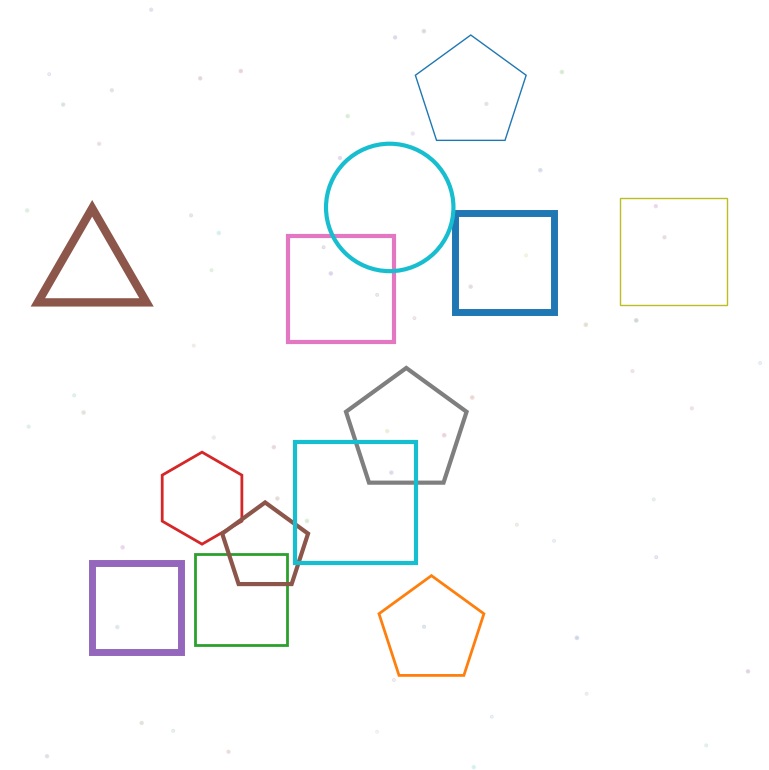[{"shape": "pentagon", "thickness": 0.5, "radius": 0.38, "center": [0.611, 0.879]}, {"shape": "square", "thickness": 2.5, "radius": 0.32, "center": [0.655, 0.659]}, {"shape": "pentagon", "thickness": 1, "radius": 0.36, "center": [0.56, 0.181]}, {"shape": "square", "thickness": 1, "radius": 0.3, "center": [0.313, 0.221]}, {"shape": "hexagon", "thickness": 1, "radius": 0.3, "center": [0.262, 0.353]}, {"shape": "square", "thickness": 2.5, "radius": 0.29, "center": [0.178, 0.211]}, {"shape": "pentagon", "thickness": 1.5, "radius": 0.29, "center": [0.344, 0.289]}, {"shape": "triangle", "thickness": 3, "radius": 0.41, "center": [0.12, 0.648]}, {"shape": "square", "thickness": 1.5, "radius": 0.35, "center": [0.443, 0.624]}, {"shape": "pentagon", "thickness": 1.5, "radius": 0.41, "center": [0.528, 0.44]}, {"shape": "square", "thickness": 0.5, "radius": 0.35, "center": [0.875, 0.674]}, {"shape": "circle", "thickness": 1.5, "radius": 0.41, "center": [0.506, 0.731]}, {"shape": "square", "thickness": 1.5, "radius": 0.39, "center": [0.462, 0.347]}]